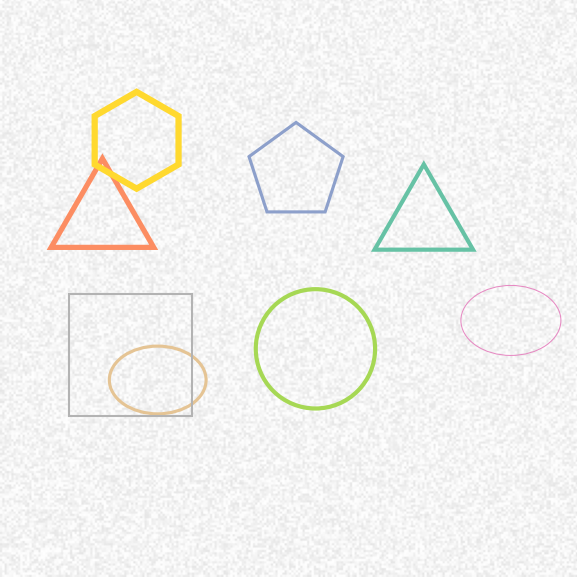[{"shape": "triangle", "thickness": 2, "radius": 0.49, "center": [0.734, 0.616]}, {"shape": "triangle", "thickness": 2.5, "radius": 0.51, "center": [0.177, 0.622]}, {"shape": "pentagon", "thickness": 1.5, "radius": 0.43, "center": [0.513, 0.701]}, {"shape": "oval", "thickness": 0.5, "radius": 0.43, "center": [0.885, 0.444]}, {"shape": "circle", "thickness": 2, "radius": 0.52, "center": [0.546, 0.395]}, {"shape": "hexagon", "thickness": 3, "radius": 0.42, "center": [0.237, 0.756]}, {"shape": "oval", "thickness": 1.5, "radius": 0.42, "center": [0.273, 0.341]}, {"shape": "square", "thickness": 1, "radius": 0.53, "center": [0.225, 0.384]}]